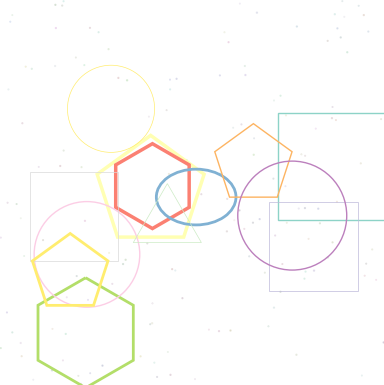[{"shape": "square", "thickness": 1, "radius": 0.7, "center": [0.86, 0.567]}, {"shape": "pentagon", "thickness": 2.5, "radius": 0.73, "center": [0.391, 0.502]}, {"shape": "square", "thickness": 0.5, "radius": 0.57, "center": [0.815, 0.36]}, {"shape": "hexagon", "thickness": 2.5, "radius": 0.55, "center": [0.396, 0.517]}, {"shape": "oval", "thickness": 2, "radius": 0.52, "center": [0.51, 0.488]}, {"shape": "pentagon", "thickness": 1, "radius": 0.53, "center": [0.658, 0.573]}, {"shape": "hexagon", "thickness": 2, "radius": 0.71, "center": [0.222, 0.136]}, {"shape": "circle", "thickness": 1, "radius": 0.69, "center": [0.226, 0.339]}, {"shape": "square", "thickness": 0.5, "radius": 0.57, "center": [0.193, 0.438]}, {"shape": "circle", "thickness": 1, "radius": 0.71, "center": [0.759, 0.44]}, {"shape": "triangle", "thickness": 0.5, "radius": 0.51, "center": [0.435, 0.421]}, {"shape": "circle", "thickness": 0.5, "radius": 0.57, "center": [0.288, 0.717]}, {"shape": "pentagon", "thickness": 2, "radius": 0.52, "center": [0.182, 0.29]}]